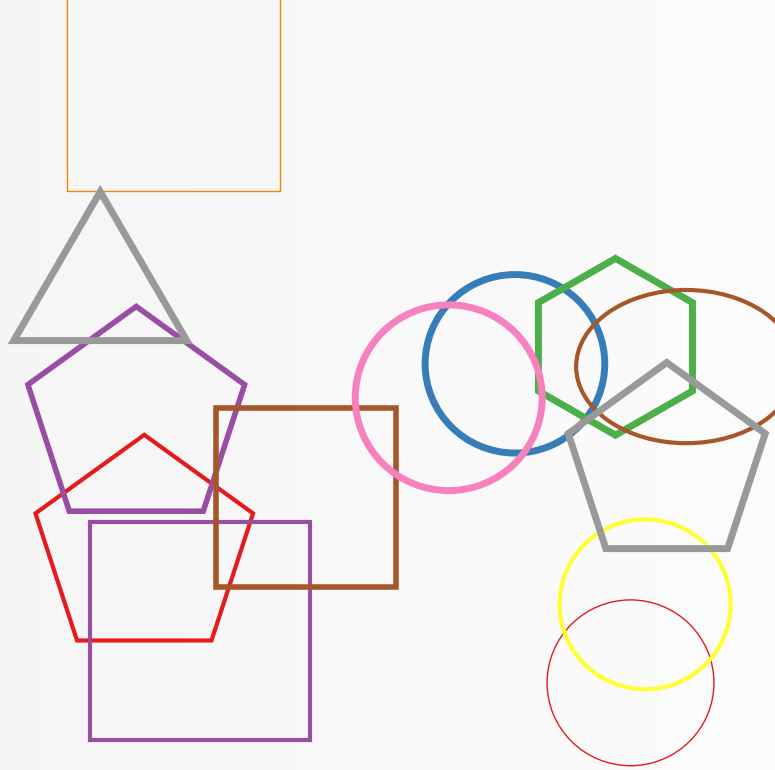[{"shape": "circle", "thickness": 0.5, "radius": 0.54, "center": [0.814, 0.113]}, {"shape": "pentagon", "thickness": 1.5, "radius": 0.74, "center": [0.186, 0.288]}, {"shape": "circle", "thickness": 2.5, "radius": 0.58, "center": [0.664, 0.528]}, {"shape": "hexagon", "thickness": 2.5, "radius": 0.57, "center": [0.794, 0.55]}, {"shape": "square", "thickness": 1.5, "radius": 0.71, "center": [0.258, 0.181]}, {"shape": "pentagon", "thickness": 2, "radius": 0.74, "center": [0.176, 0.455]}, {"shape": "square", "thickness": 0.5, "radius": 0.69, "center": [0.224, 0.89]}, {"shape": "circle", "thickness": 1.5, "radius": 0.55, "center": [0.832, 0.215]}, {"shape": "oval", "thickness": 1.5, "radius": 0.71, "center": [0.886, 0.524]}, {"shape": "square", "thickness": 2, "radius": 0.58, "center": [0.394, 0.353]}, {"shape": "circle", "thickness": 2.5, "radius": 0.6, "center": [0.579, 0.483]}, {"shape": "pentagon", "thickness": 2.5, "radius": 0.67, "center": [0.86, 0.396]}, {"shape": "triangle", "thickness": 2.5, "radius": 0.64, "center": [0.129, 0.622]}]